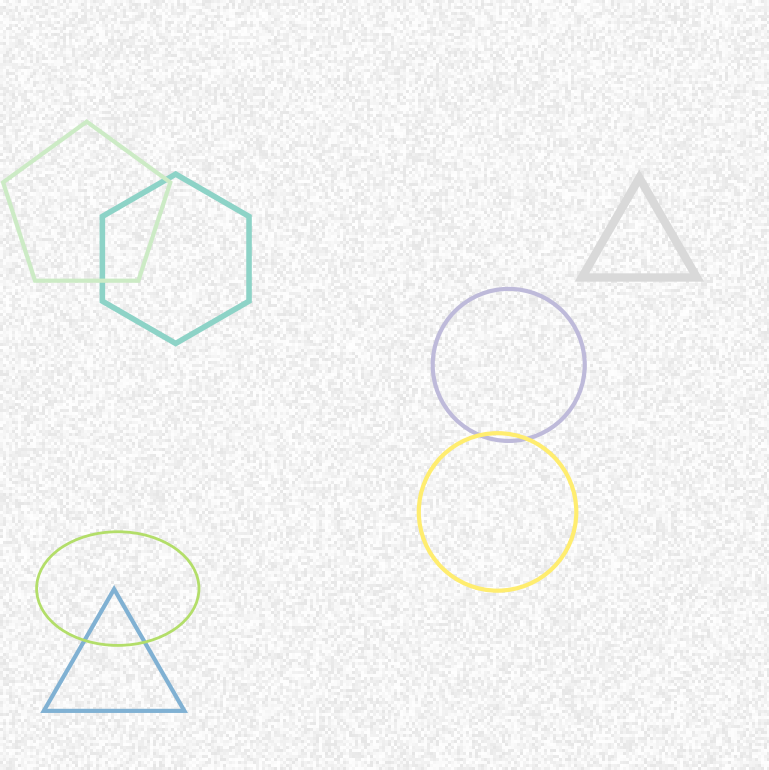[{"shape": "hexagon", "thickness": 2, "radius": 0.55, "center": [0.228, 0.664]}, {"shape": "circle", "thickness": 1.5, "radius": 0.49, "center": [0.661, 0.526]}, {"shape": "triangle", "thickness": 1.5, "radius": 0.53, "center": [0.148, 0.129]}, {"shape": "oval", "thickness": 1, "radius": 0.53, "center": [0.153, 0.236]}, {"shape": "triangle", "thickness": 3, "radius": 0.43, "center": [0.83, 0.683]}, {"shape": "pentagon", "thickness": 1.5, "radius": 0.57, "center": [0.113, 0.728]}, {"shape": "circle", "thickness": 1.5, "radius": 0.51, "center": [0.646, 0.335]}]